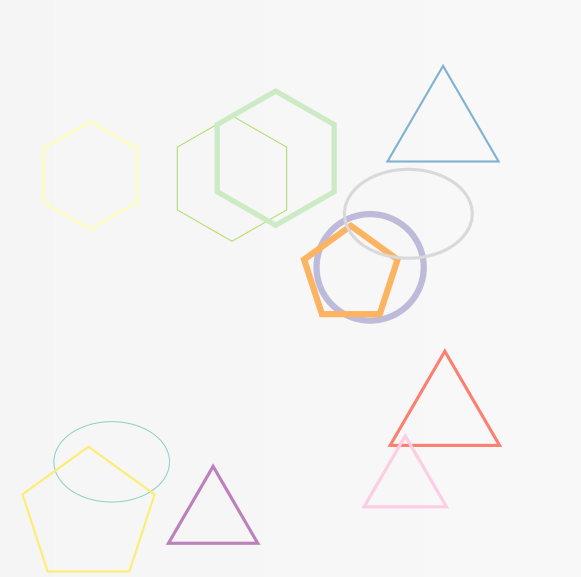[{"shape": "oval", "thickness": 0.5, "radius": 0.5, "center": [0.192, 0.199]}, {"shape": "hexagon", "thickness": 1, "radius": 0.47, "center": [0.155, 0.696]}, {"shape": "circle", "thickness": 3, "radius": 0.46, "center": [0.637, 0.536]}, {"shape": "triangle", "thickness": 1.5, "radius": 0.54, "center": [0.765, 0.282]}, {"shape": "triangle", "thickness": 1, "radius": 0.55, "center": [0.762, 0.775]}, {"shape": "pentagon", "thickness": 3, "radius": 0.42, "center": [0.604, 0.524]}, {"shape": "hexagon", "thickness": 0.5, "radius": 0.54, "center": [0.399, 0.69]}, {"shape": "triangle", "thickness": 1.5, "radius": 0.41, "center": [0.697, 0.162]}, {"shape": "oval", "thickness": 1.5, "radius": 0.55, "center": [0.703, 0.629]}, {"shape": "triangle", "thickness": 1.5, "radius": 0.44, "center": [0.367, 0.103]}, {"shape": "hexagon", "thickness": 2.5, "radius": 0.58, "center": [0.474, 0.725]}, {"shape": "pentagon", "thickness": 1, "radius": 0.6, "center": [0.152, 0.106]}]